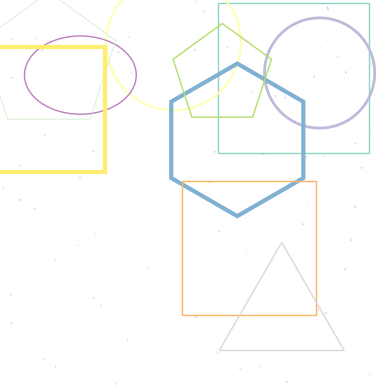[{"shape": "square", "thickness": 1, "radius": 0.97, "center": [0.762, 0.797]}, {"shape": "circle", "thickness": 1.5, "radius": 0.87, "center": [0.451, 0.888]}, {"shape": "circle", "thickness": 2, "radius": 0.72, "center": [0.83, 0.81]}, {"shape": "hexagon", "thickness": 3, "radius": 0.99, "center": [0.616, 0.637]}, {"shape": "square", "thickness": 1, "radius": 0.87, "center": [0.647, 0.356]}, {"shape": "pentagon", "thickness": 1, "radius": 0.67, "center": [0.577, 0.804]}, {"shape": "triangle", "thickness": 1, "radius": 0.94, "center": [0.732, 0.183]}, {"shape": "oval", "thickness": 1, "radius": 0.73, "center": [0.209, 0.805]}, {"shape": "pentagon", "thickness": 0.5, "radius": 0.91, "center": [0.127, 0.838]}, {"shape": "square", "thickness": 3, "radius": 0.82, "center": [0.109, 0.715]}]